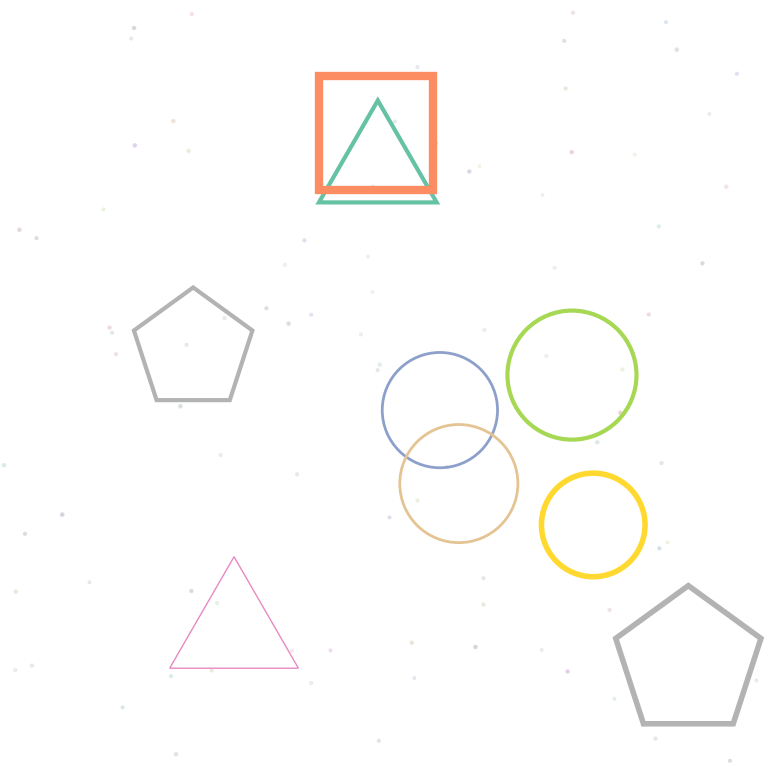[{"shape": "triangle", "thickness": 1.5, "radius": 0.44, "center": [0.491, 0.781]}, {"shape": "square", "thickness": 3, "radius": 0.37, "center": [0.488, 0.827]}, {"shape": "circle", "thickness": 1, "radius": 0.37, "center": [0.571, 0.467]}, {"shape": "triangle", "thickness": 0.5, "radius": 0.48, "center": [0.304, 0.18]}, {"shape": "circle", "thickness": 1.5, "radius": 0.42, "center": [0.743, 0.513]}, {"shape": "circle", "thickness": 2, "radius": 0.34, "center": [0.77, 0.318]}, {"shape": "circle", "thickness": 1, "radius": 0.38, "center": [0.596, 0.372]}, {"shape": "pentagon", "thickness": 1.5, "radius": 0.4, "center": [0.251, 0.546]}, {"shape": "pentagon", "thickness": 2, "radius": 0.5, "center": [0.894, 0.14]}]